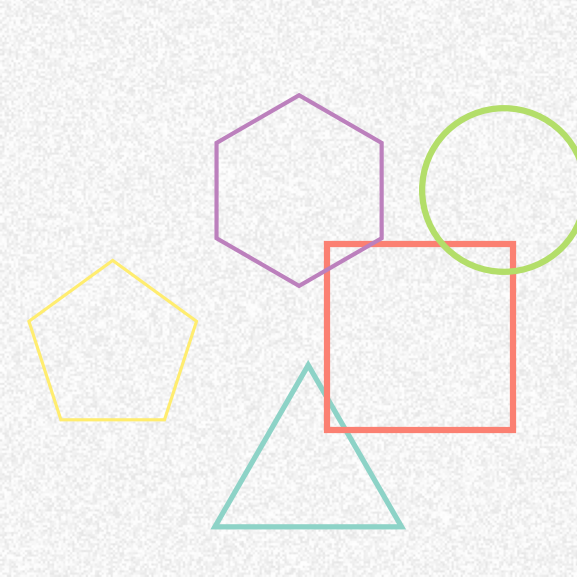[{"shape": "triangle", "thickness": 2.5, "radius": 0.93, "center": [0.534, 0.18]}, {"shape": "square", "thickness": 3, "radius": 0.81, "center": [0.727, 0.416]}, {"shape": "circle", "thickness": 3, "radius": 0.71, "center": [0.873, 0.67]}, {"shape": "hexagon", "thickness": 2, "radius": 0.83, "center": [0.518, 0.669]}, {"shape": "pentagon", "thickness": 1.5, "radius": 0.76, "center": [0.195, 0.396]}]